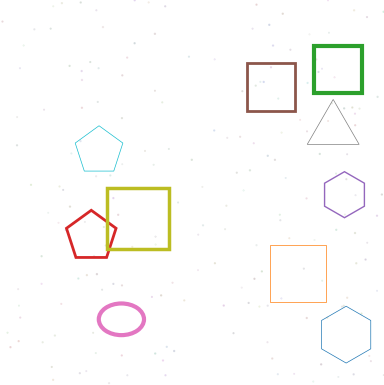[{"shape": "hexagon", "thickness": 0.5, "radius": 0.37, "center": [0.899, 0.131]}, {"shape": "square", "thickness": 0.5, "radius": 0.37, "center": [0.774, 0.289]}, {"shape": "square", "thickness": 3, "radius": 0.31, "center": [0.877, 0.82]}, {"shape": "pentagon", "thickness": 2, "radius": 0.34, "center": [0.237, 0.386]}, {"shape": "hexagon", "thickness": 1, "radius": 0.3, "center": [0.895, 0.494]}, {"shape": "square", "thickness": 2, "radius": 0.31, "center": [0.704, 0.773]}, {"shape": "oval", "thickness": 3, "radius": 0.29, "center": [0.315, 0.171]}, {"shape": "triangle", "thickness": 0.5, "radius": 0.39, "center": [0.865, 0.664]}, {"shape": "square", "thickness": 2.5, "radius": 0.4, "center": [0.358, 0.433]}, {"shape": "pentagon", "thickness": 0.5, "radius": 0.33, "center": [0.257, 0.608]}]